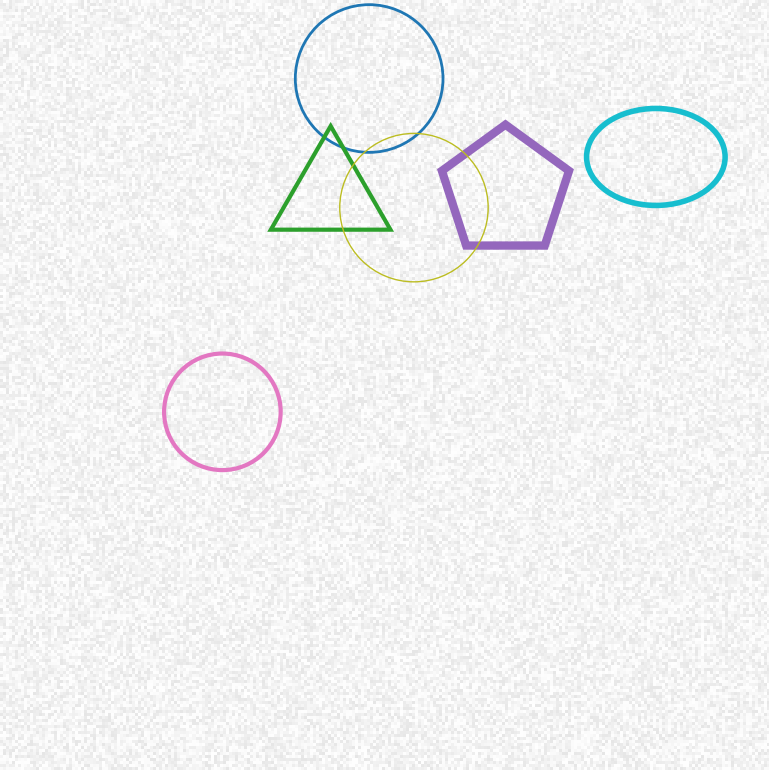[{"shape": "circle", "thickness": 1, "radius": 0.48, "center": [0.479, 0.898]}, {"shape": "triangle", "thickness": 1.5, "radius": 0.45, "center": [0.429, 0.747]}, {"shape": "pentagon", "thickness": 3, "radius": 0.43, "center": [0.656, 0.751]}, {"shape": "circle", "thickness": 1.5, "radius": 0.38, "center": [0.289, 0.465]}, {"shape": "circle", "thickness": 0.5, "radius": 0.48, "center": [0.538, 0.73]}, {"shape": "oval", "thickness": 2, "radius": 0.45, "center": [0.852, 0.796]}]